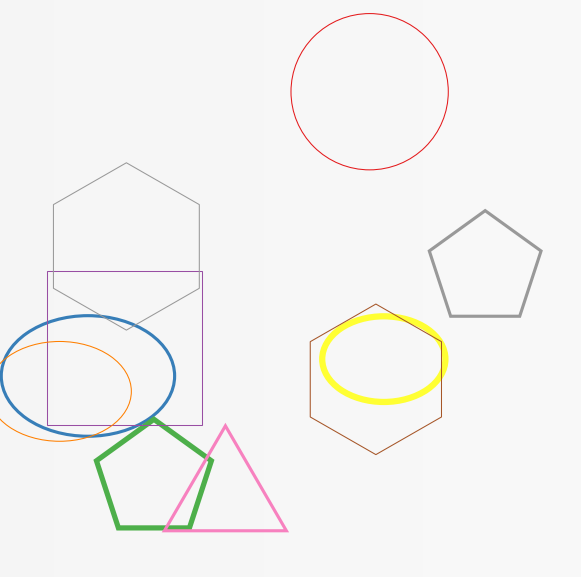[{"shape": "circle", "thickness": 0.5, "radius": 0.68, "center": [0.636, 0.84]}, {"shape": "oval", "thickness": 1.5, "radius": 0.75, "center": [0.151, 0.348]}, {"shape": "pentagon", "thickness": 2.5, "radius": 0.52, "center": [0.265, 0.169]}, {"shape": "square", "thickness": 0.5, "radius": 0.67, "center": [0.214, 0.397]}, {"shape": "oval", "thickness": 0.5, "radius": 0.62, "center": [0.103, 0.321]}, {"shape": "oval", "thickness": 3, "radius": 0.53, "center": [0.66, 0.377]}, {"shape": "hexagon", "thickness": 0.5, "radius": 0.65, "center": [0.647, 0.342]}, {"shape": "triangle", "thickness": 1.5, "radius": 0.61, "center": [0.388, 0.141]}, {"shape": "hexagon", "thickness": 0.5, "radius": 0.72, "center": [0.217, 0.572]}, {"shape": "pentagon", "thickness": 1.5, "radius": 0.51, "center": [0.835, 0.533]}]